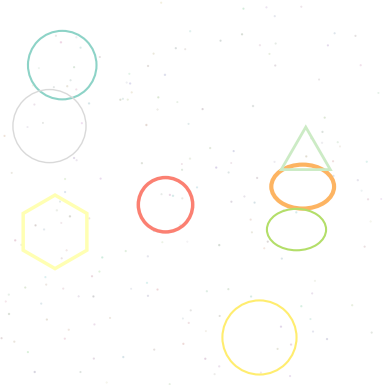[{"shape": "circle", "thickness": 1.5, "radius": 0.45, "center": [0.162, 0.831]}, {"shape": "hexagon", "thickness": 2.5, "radius": 0.48, "center": [0.143, 0.398]}, {"shape": "circle", "thickness": 2.5, "radius": 0.35, "center": [0.43, 0.468]}, {"shape": "oval", "thickness": 3, "radius": 0.41, "center": [0.786, 0.515]}, {"shape": "oval", "thickness": 1.5, "radius": 0.38, "center": [0.77, 0.404]}, {"shape": "circle", "thickness": 1, "radius": 0.47, "center": [0.128, 0.672]}, {"shape": "triangle", "thickness": 2, "radius": 0.37, "center": [0.794, 0.596]}, {"shape": "circle", "thickness": 1.5, "radius": 0.48, "center": [0.674, 0.123]}]